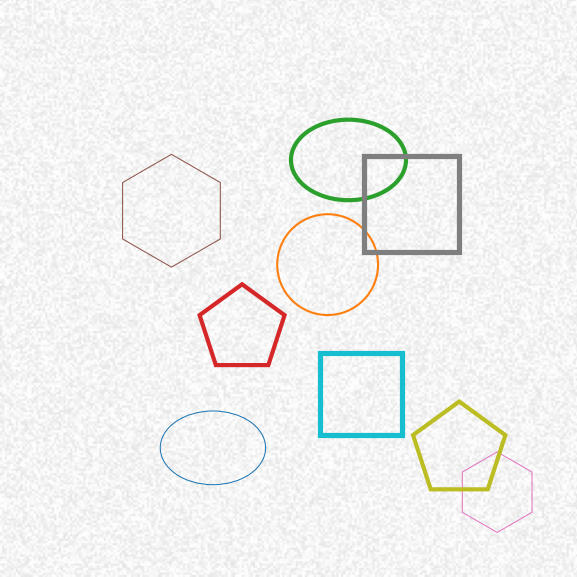[{"shape": "oval", "thickness": 0.5, "radius": 0.46, "center": [0.369, 0.224]}, {"shape": "circle", "thickness": 1, "radius": 0.44, "center": [0.567, 0.541]}, {"shape": "oval", "thickness": 2, "radius": 0.5, "center": [0.603, 0.722]}, {"shape": "pentagon", "thickness": 2, "radius": 0.39, "center": [0.419, 0.43]}, {"shape": "hexagon", "thickness": 0.5, "radius": 0.49, "center": [0.297, 0.634]}, {"shape": "hexagon", "thickness": 0.5, "radius": 0.35, "center": [0.861, 0.147]}, {"shape": "square", "thickness": 2.5, "radius": 0.41, "center": [0.712, 0.645]}, {"shape": "pentagon", "thickness": 2, "radius": 0.42, "center": [0.795, 0.22]}, {"shape": "square", "thickness": 2.5, "radius": 0.36, "center": [0.626, 0.317]}]